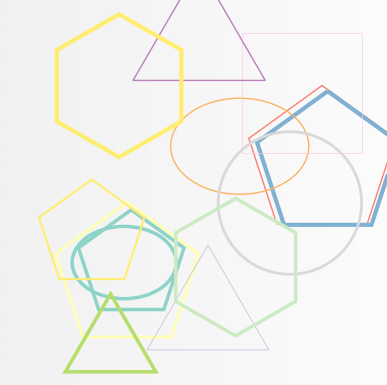[{"shape": "pentagon", "thickness": 2.5, "radius": 0.72, "center": [0.339, 0.312]}, {"shape": "oval", "thickness": 2.5, "radius": 0.67, "center": [0.32, 0.318]}, {"shape": "pentagon", "thickness": 2, "radius": 0.97, "center": [0.328, 0.281]}, {"shape": "triangle", "thickness": 0.5, "radius": 0.91, "center": [0.537, 0.182]}, {"shape": "pentagon", "thickness": 1, "radius": 0.99, "center": [0.831, 0.579]}, {"shape": "pentagon", "thickness": 3, "radius": 0.96, "center": [0.846, 0.571]}, {"shape": "oval", "thickness": 1, "radius": 0.89, "center": [0.619, 0.62]}, {"shape": "triangle", "thickness": 2.5, "radius": 0.67, "center": [0.285, 0.102]}, {"shape": "square", "thickness": 0.5, "radius": 0.78, "center": [0.78, 0.759]}, {"shape": "circle", "thickness": 2, "radius": 0.93, "center": [0.748, 0.473]}, {"shape": "triangle", "thickness": 1, "radius": 0.99, "center": [0.514, 0.89]}, {"shape": "hexagon", "thickness": 2.5, "radius": 0.89, "center": [0.608, 0.306]}, {"shape": "hexagon", "thickness": 3, "radius": 0.93, "center": [0.307, 0.777]}, {"shape": "pentagon", "thickness": 1.5, "radius": 0.71, "center": [0.237, 0.391]}]